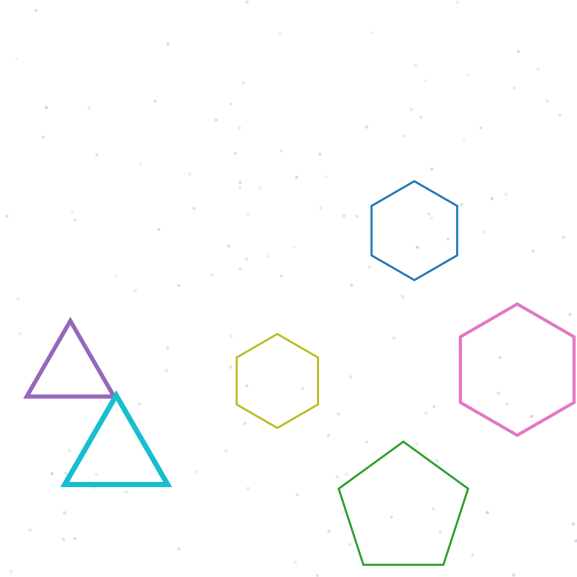[{"shape": "hexagon", "thickness": 1, "radius": 0.43, "center": [0.718, 0.6]}, {"shape": "pentagon", "thickness": 1, "radius": 0.59, "center": [0.699, 0.117]}, {"shape": "triangle", "thickness": 2, "radius": 0.44, "center": [0.122, 0.356]}, {"shape": "hexagon", "thickness": 1.5, "radius": 0.57, "center": [0.896, 0.359]}, {"shape": "hexagon", "thickness": 1, "radius": 0.41, "center": [0.48, 0.339]}, {"shape": "triangle", "thickness": 2.5, "radius": 0.51, "center": [0.201, 0.212]}]